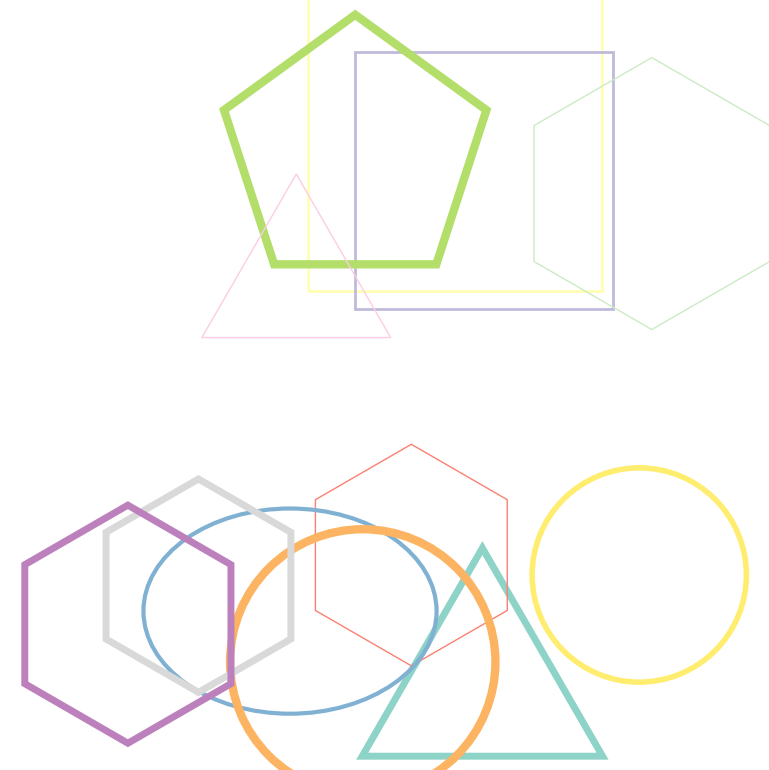[{"shape": "triangle", "thickness": 2.5, "radius": 0.9, "center": [0.626, 0.108]}, {"shape": "square", "thickness": 1, "radius": 0.96, "center": [0.591, 0.814]}, {"shape": "square", "thickness": 1, "radius": 0.84, "center": [0.628, 0.765]}, {"shape": "hexagon", "thickness": 0.5, "radius": 0.72, "center": [0.534, 0.279]}, {"shape": "oval", "thickness": 1.5, "radius": 0.95, "center": [0.377, 0.206]}, {"shape": "circle", "thickness": 3, "radius": 0.86, "center": [0.471, 0.14]}, {"shape": "pentagon", "thickness": 3, "radius": 0.9, "center": [0.461, 0.802]}, {"shape": "triangle", "thickness": 0.5, "radius": 0.71, "center": [0.385, 0.632]}, {"shape": "hexagon", "thickness": 2.5, "radius": 0.69, "center": [0.258, 0.239]}, {"shape": "hexagon", "thickness": 2.5, "radius": 0.77, "center": [0.166, 0.189]}, {"shape": "hexagon", "thickness": 0.5, "radius": 0.88, "center": [0.846, 0.749]}, {"shape": "circle", "thickness": 2, "radius": 0.7, "center": [0.83, 0.253]}]